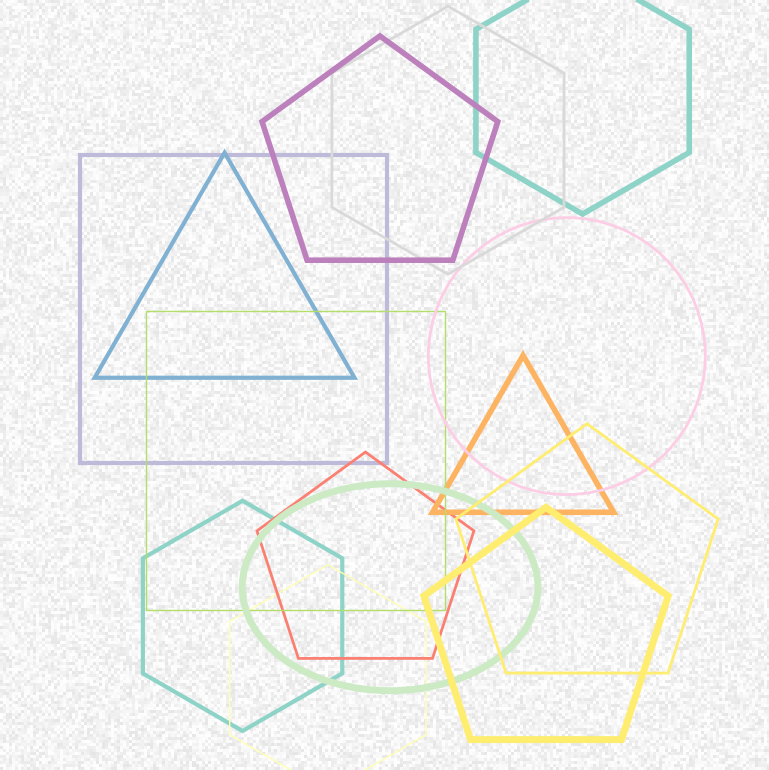[{"shape": "hexagon", "thickness": 2, "radius": 0.8, "center": [0.757, 0.882]}, {"shape": "hexagon", "thickness": 1.5, "radius": 0.75, "center": [0.315, 0.2]}, {"shape": "hexagon", "thickness": 0.5, "radius": 0.74, "center": [0.426, 0.119]}, {"shape": "square", "thickness": 1.5, "radius": 1.0, "center": [0.303, 0.598]}, {"shape": "pentagon", "thickness": 1, "radius": 0.74, "center": [0.475, 0.265]}, {"shape": "triangle", "thickness": 1.5, "radius": 0.97, "center": [0.292, 0.607]}, {"shape": "triangle", "thickness": 2, "radius": 0.68, "center": [0.679, 0.403]}, {"shape": "square", "thickness": 0.5, "radius": 0.97, "center": [0.383, 0.401]}, {"shape": "circle", "thickness": 1, "radius": 0.9, "center": [0.736, 0.538]}, {"shape": "hexagon", "thickness": 1, "radius": 0.87, "center": [0.582, 0.818]}, {"shape": "pentagon", "thickness": 2, "radius": 0.8, "center": [0.493, 0.792]}, {"shape": "oval", "thickness": 2.5, "radius": 0.96, "center": [0.507, 0.237]}, {"shape": "pentagon", "thickness": 1, "radius": 0.9, "center": [0.762, 0.271]}, {"shape": "pentagon", "thickness": 2.5, "radius": 0.83, "center": [0.709, 0.174]}]